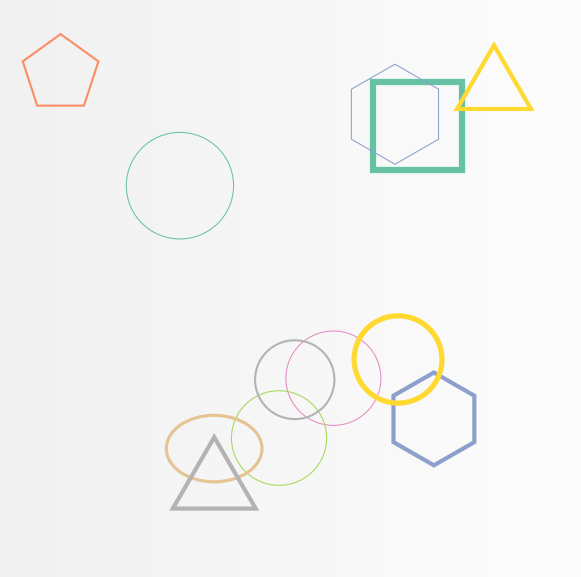[{"shape": "circle", "thickness": 0.5, "radius": 0.46, "center": [0.31, 0.678]}, {"shape": "square", "thickness": 3, "radius": 0.38, "center": [0.718, 0.781]}, {"shape": "pentagon", "thickness": 1, "radius": 0.34, "center": [0.104, 0.872]}, {"shape": "hexagon", "thickness": 2, "radius": 0.4, "center": [0.747, 0.274]}, {"shape": "hexagon", "thickness": 0.5, "radius": 0.43, "center": [0.679, 0.801]}, {"shape": "circle", "thickness": 0.5, "radius": 0.41, "center": [0.574, 0.344]}, {"shape": "circle", "thickness": 0.5, "radius": 0.41, "center": [0.48, 0.241]}, {"shape": "triangle", "thickness": 2, "radius": 0.37, "center": [0.85, 0.847]}, {"shape": "circle", "thickness": 2.5, "radius": 0.38, "center": [0.685, 0.377]}, {"shape": "oval", "thickness": 1.5, "radius": 0.41, "center": [0.368, 0.222]}, {"shape": "triangle", "thickness": 2, "radius": 0.41, "center": [0.369, 0.16]}, {"shape": "circle", "thickness": 1, "radius": 0.34, "center": [0.507, 0.342]}]